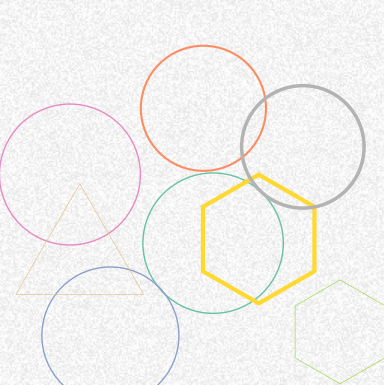[{"shape": "circle", "thickness": 1, "radius": 0.91, "center": [0.554, 0.368]}, {"shape": "circle", "thickness": 1.5, "radius": 0.81, "center": [0.528, 0.719]}, {"shape": "circle", "thickness": 1, "radius": 0.89, "center": [0.287, 0.129]}, {"shape": "circle", "thickness": 1, "radius": 0.92, "center": [0.182, 0.547]}, {"shape": "hexagon", "thickness": 0.5, "radius": 0.67, "center": [0.883, 0.138]}, {"shape": "hexagon", "thickness": 3, "radius": 0.84, "center": [0.672, 0.379]}, {"shape": "triangle", "thickness": 0.5, "radius": 0.96, "center": [0.207, 0.331]}, {"shape": "circle", "thickness": 2.5, "radius": 0.8, "center": [0.787, 0.619]}]